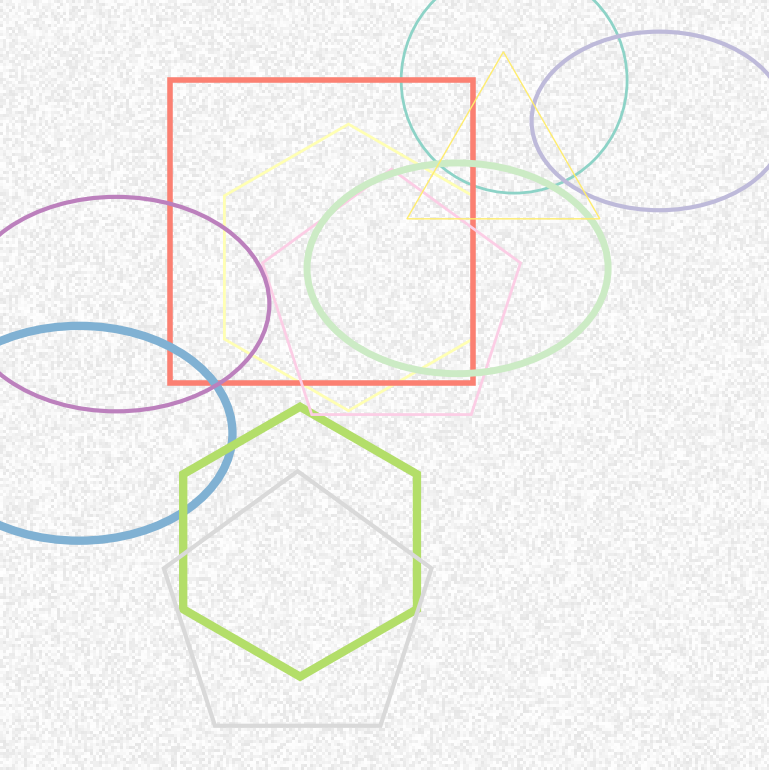[{"shape": "circle", "thickness": 1, "radius": 0.73, "center": [0.668, 0.896]}, {"shape": "hexagon", "thickness": 1, "radius": 0.93, "center": [0.453, 0.653]}, {"shape": "oval", "thickness": 1.5, "radius": 0.83, "center": [0.856, 0.843]}, {"shape": "square", "thickness": 2, "radius": 0.98, "center": [0.418, 0.7]}, {"shape": "oval", "thickness": 3, "radius": 1.0, "center": [0.103, 0.437]}, {"shape": "hexagon", "thickness": 3, "radius": 0.88, "center": [0.39, 0.296]}, {"shape": "pentagon", "thickness": 1, "radius": 0.88, "center": [0.508, 0.604]}, {"shape": "pentagon", "thickness": 1.5, "radius": 0.91, "center": [0.387, 0.205]}, {"shape": "oval", "thickness": 1.5, "radius": 0.99, "center": [0.151, 0.605]}, {"shape": "oval", "thickness": 2.5, "radius": 0.98, "center": [0.594, 0.652]}, {"shape": "triangle", "thickness": 0.5, "radius": 0.72, "center": [0.654, 0.788]}]